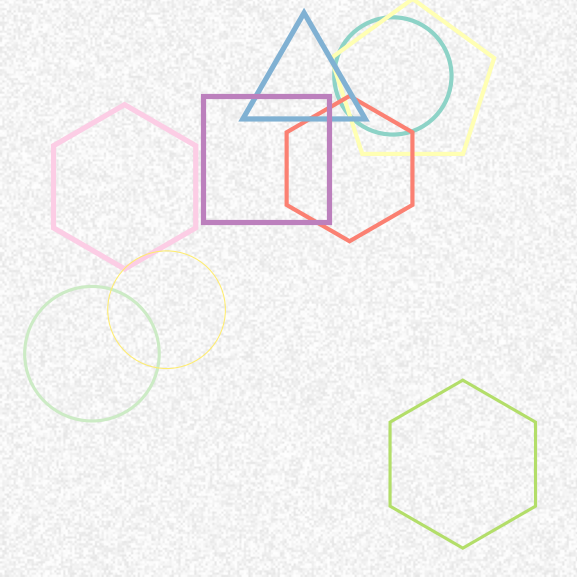[{"shape": "circle", "thickness": 2, "radius": 0.51, "center": [0.68, 0.868]}, {"shape": "pentagon", "thickness": 2, "radius": 0.74, "center": [0.715, 0.853]}, {"shape": "hexagon", "thickness": 2, "radius": 0.63, "center": [0.605, 0.707]}, {"shape": "triangle", "thickness": 2.5, "radius": 0.61, "center": [0.527, 0.854]}, {"shape": "hexagon", "thickness": 1.5, "radius": 0.73, "center": [0.801, 0.195]}, {"shape": "hexagon", "thickness": 2.5, "radius": 0.71, "center": [0.216, 0.676]}, {"shape": "square", "thickness": 2.5, "radius": 0.55, "center": [0.461, 0.724]}, {"shape": "circle", "thickness": 1.5, "radius": 0.58, "center": [0.159, 0.387]}, {"shape": "circle", "thickness": 0.5, "radius": 0.51, "center": [0.288, 0.463]}]